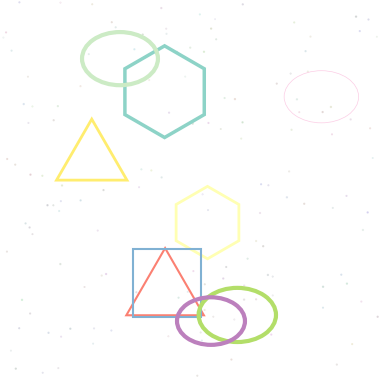[{"shape": "hexagon", "thickness": 2.5, "radius": 0.6, "center": [0.427, 0.762]}, {"shape": "hexagon", "thickness": 2, "radius": 0.47, "center": [0.539, 0.422]}, {"shape": "triangle", "thickness": 1.5, "radius": 0.58, "center": [0.429, 0.239]}, {"shape": "square", "thickness": 1.5, "radius": 0.44, "center": [0.434, 0.265]}, {"shape": "oval", "thickness": 3, "radius": 0.5, "center": [0.616, 0.182]}, {"shape": "oval", "thickness": 0.5, "radius": 0.48, "center": [0.835, 0.749]}, {"shape": "oval", "thickness": 3, "radius": 0.44, "center": [0.548, 0.166]}, {"shape": "oval", "thickness": 3, "radius": 0.49, "center": [0.312, 0.848]}, {"shape": "triangle", "thickness": 2, "radius": 0.53, "center": [0.238, 0.585]}]